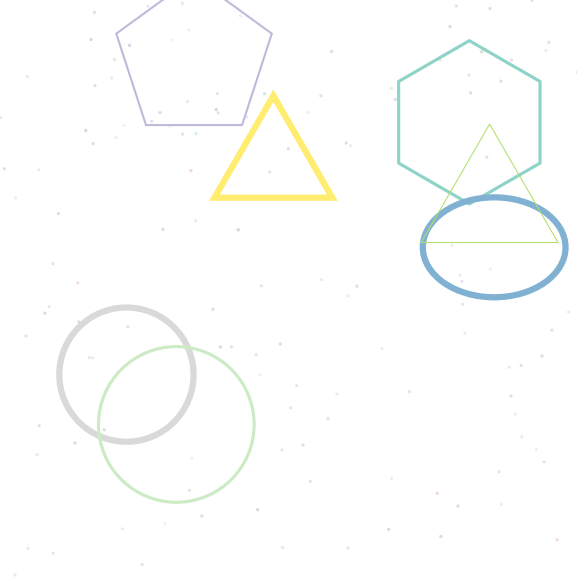[{"shape": "hexagon", "thickness": 1.5, "radius": 0.71, "center": [0.813, 0.787]}, {"shape": "pentagon", "thickness": 1, "radius": 0.71, "center": [0.336, 0.897]}, {"shape": "oval", "thickness": 3, "radius": 0.62, "center": [0.856, 0.571]}, {"shape": "triangle", "thickness": 0.5, "radius": 0.68, "center": [0.848, 0.648]}, {"shape": "circle", "thickness": 3, "radius": 0.58, "center": [0.219, 0.35]}, {"shape": "circle", "thickness": 1.5, "radius": 0.67, "center": [0.305, 0.264]}, {"shape": "triangle", "thickness": 3, "radius": 0.59, "center": [0.473, 0.716]}]